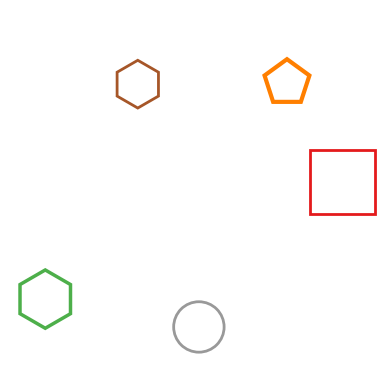[{"shape": "square", "thickness": 2, "radius": 0.42, "center": [0.89, 0.527]}, {"shape": "hexagon", "thickness": 2.5, "radius": 0.38, "center": [0.118, 0.223]}, {"shape": "pentagon", "thickness": 3, "radius": 0.31, "center": [0.745, 0.785]}, {"shape": "hexagon", "thickness": 2, "radius": 0.31, "center": [0.358, 0.781]}, {"shape": "circle", "thickness": 2, "radius": 0.33, "center": [0.517, 0.151]}]